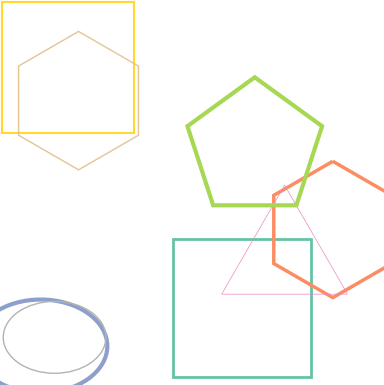[{"shape": "square", "thickness": 2, "radius": 0.9, "center": [0.63, 0.201]}, {"shape": "hexagon", "thickness": 2.5, "radius": 0.89, "center": [0.864, 0.404]}, {"shape": "oval", "thickness": 3, "radius": 0.86, "center": [0.106, 0.101]}, {"shape": "triangle", "thickness": 0.5, "radius": 0.94, "center": [0.739, 0.33]}, {"shape": "pentagon", "thickness": 3, "radius": 0.92, "center": [0.662, 0.615]}, {"shape": "square", "thickness": 1.5, "radius": 0.85, "center": [0.176, 0.824]}, {"shape": "hexagon", "thickness": 1, "radius": 0.9, "center": [0.204, 0.739]}, {"shape": "oval", "thickness": 1, "radius": 0.67, "center": [0.142, 0.124]}]